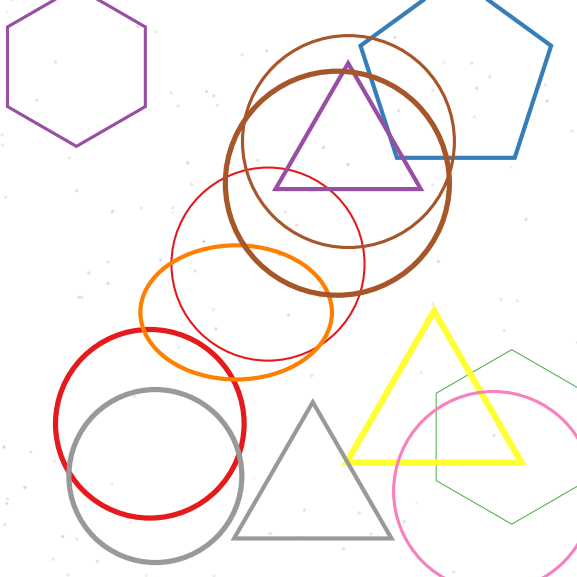[{"shape": "circle", "thickness": 1, "radius": 0.84, "center": [0.464, 0.542]}, {"shape": "circle", "thickness": 2.5, "radius": 0.82, "center": [0.259, 0.265]}, {"shape": "pentagon", "thickness": 2, "radius": 0.87, "center": [0.789, 0.866]}, {"shape": "hexagon", "thickness": 0.5, "radius": 0.76, "center": [0.886, 0.243]}, {"shape": "hexagon", "thickness": 1.5, "radius": 0.69, "center": [0.132, 0.884]}, {"shape": "triangle", "thickness": 2, "radius": 0.73, "center": [0.603, 0.744]}, {"shape": "oval", "thickness": 2, "radius": 0.83, "center": [0.409, 0.458]}, {"shape": "triangle", "thickness": 3, "radius": 0.87, "center": [0.752, 0.286]}, {"shape": "circle", "thickness": 2.5, "radius": 0.97, "center": [0.584, 0.682]}, {"shape": "circle", "thickness": 1.5, "radius": 0.92, "center": [0.603, 0.754]}, {"shape": "circle", "thickness": 1.5, "radius": 0.86, "center": [0.854, 0.148]}, {"shape": "circle", "thickness": 2.5, "radius": 0.75, "center": [0.269, 0.175]}, {"shape": "triangle", "thickness": 2, "radius": 0.79, "center": [0.542, 0.145]}]